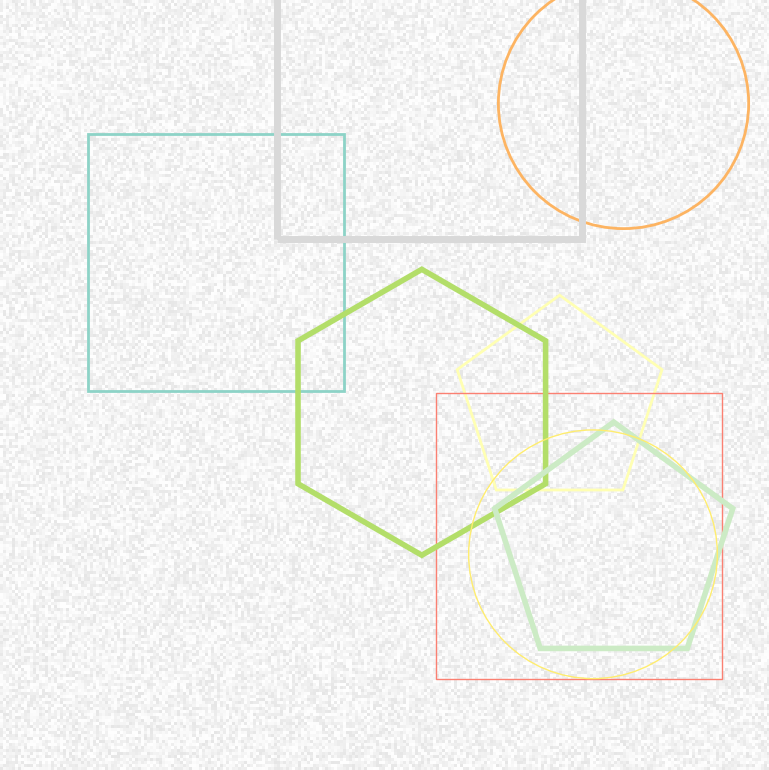[{"shape": "square", "thickness": 1, "radius": 0.83, "center": [0.28, 0.659]}, {"shape": "pentagon", "thickness": 1, "radius": 0.7, "center": [0.727, 0.477]}, {"shape": "square", "thickness": 0.5, "radius": 0.93, "center": [0.752, 0.304]}, {"shape": "circle", "thickness": 1, "radius": 0.81, "center": [0.81, 0.866]}, {"shape": "hexagon", "thickness": 2, "radius": 0.93, "center": [0.548, 0.465]}, {"shape": "square", "thickness": 2.5, "radius": 0.99, "center": [0.558, 0.887]}, {"shape": "pentagon", "thickness": 2, "radius": 0.81, "center": [0.797, 0.289]}, {"shape": "circle", "thickness": 0.5, "radius": 0.81, "center": [0.77, 0.28]}]